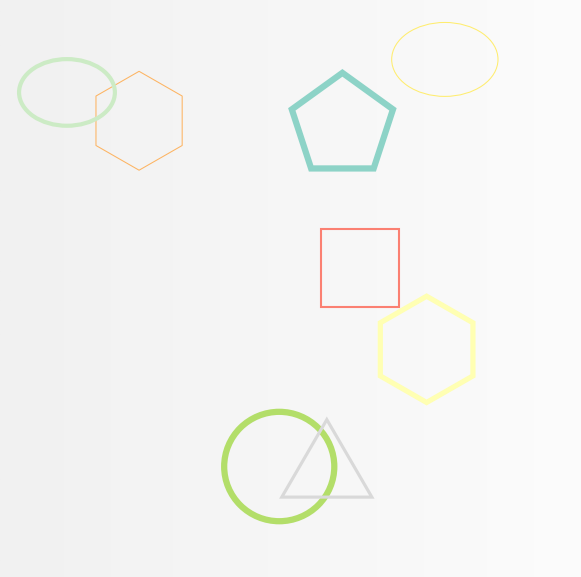[{"shape": "pentagon", "thickness": 3, "radius": 0.46, "center": [0.589, 0.781]}, {"shape": "hexagon", "thickness": 2.5, "radius": 0.46, "center": [0.734, 0.394]}, {"shape": "square", "thickness": 1, "radius": 0.34, "center": [0.62, 0.536]}, {"shape": "hexagon", "thickness": 0.5, "radius": 0.43, "center": [0.239, 0.79]}, {"shape": "circle", "thickness": 3, "radius": 0.47, "center": [0.48, 0.191]}, {"shape": "triangle", "thickness": 1.5, "radius": 0.45, "center": [0.562, 0.183]}, {"shape": "oval", "thickness": 2, "radius": 0.41, "center": [0.115, 0.839]}, {"shape": "oval", "thickness": 0.5, "radius": 0.46, "center": [0.765, 0.896]}]